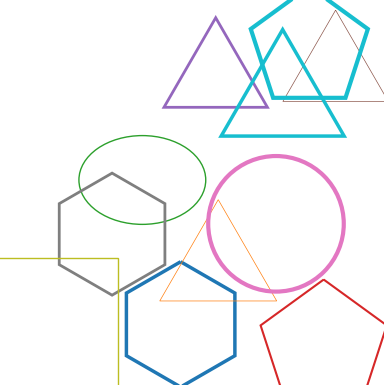[{"shape": "hexagon", "thickness": 2.5, "radius": 0.81, "center": [0.469, 0.157]}, {"shape": "triangle", "thickness": 0.5, "radius": 0.88, "center": [0.567, 0.306]}, {"shape": "oval", "thickness": 1, "radius": 0.82, "center": [0.37, 0.533]}, {"shape": "pentagon", "thickness": 1.5, "radius": 0.86, "center": [0.841, 0.102]}, {"shape": "triangle", "thickness": 2, "radius": 0.78, "center": [0.56, 0.799]}, {"shape": "triangle", "thickness": 0.5, "radius": 0.79, "center": [0.872, 0.816]}, {"shape": "circle", "thickness": 3, "radius": 0.88, "center": [0.717, 0.419]}, {"shape": "hexagon", "thickness": 2, "radius": 0.79, "center": [0.291, 0.392]}, {"shape": "square", "thickness": 1, "radius": 0.97, "center": [0.113, 0.135]}, {"shape": "triangle", "thickness": 2.5, "radius": 0.92, "center": [0.734, 0.739]}, {"shape": "pentagon", "thickness": 3, "radius": 0.8, "center": [0.803, 0.875]}]